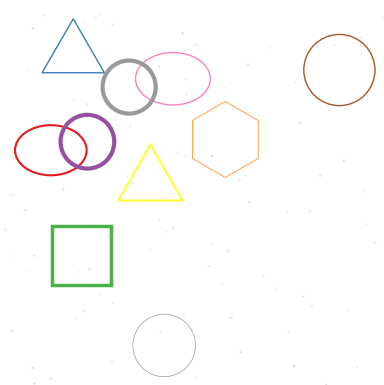[{"shape": "oval", "thickness": 1.5, "radius": 0.47, "center": [0.132, 0.61]}, {"shape": "triangle", "thickness": 1, "radius": 0.47, "center": [0.19, 0.858]}, {"shape": "square", "thickness": 2.5, "radius": 0.38, "center": [0.211, 0.336]}, {"shape": "circle", "thickness": 3, "radius": 0.35, "center": [0.227, 0.632]}, {"shape": "hexagon", "thickness": 0.5, "radius": 0.49, "center": [0.585, 0.638]}, {"shape": "triangle", "thickness": 1.5, "radius": 0.48, "center": [0.391, 0.527]}, {"shape": "circle", "thickness": 1, "radius": 0.46, "center": [0.882, 0.818]}, {"shape": "oval", "thickness": 1, "radius": 0.49, "center": [0.449, 0.795]}, {"shape": "circle", "thickness": 0.5, "radius": 0.41, "center": [0.426, 0.103]}, {"shape": "circle", "thickness": 3, "radius": 0.34, "center": [0.335, 0.774]}]